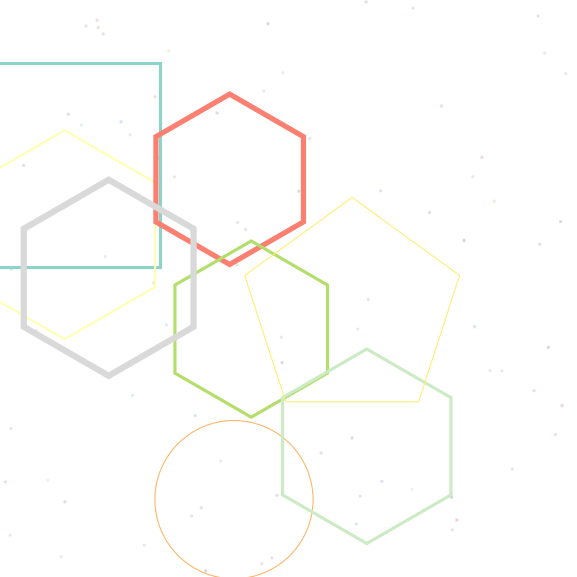[{"shape": "square", "thickness": 1.5, "radius": 0.88, "center": [0.1, 0.714]}, {"shape": "hexagon", "thickness": 1, "radius": 0.9, "center": [0.112, 0.593]}, {"shape": "hexagon", "thickness": 2.5, "radius": 0.74, "center": [0.398, 0.689]}, {"shape": "circle", "thickness": 0.5, "radius": 0.68, "center": [0.405, 0.134]}, {"shape": "hexagon", "thickness": 1.5, "radius": 0.76, "center": [0.435, 0.429]}, {"shape": "hexagon", "thickness": 3, "radius": 0.85, "center": [0.188, 0.518]}, {"shape": "hexagon", "thickness": 1.5, "radius": 0.84, "center": [0.635, 0.226]}, {"shape": "pentagon", "thickness": 0.5, "radius": 0.98, "center": [0.61, 0.462]}]